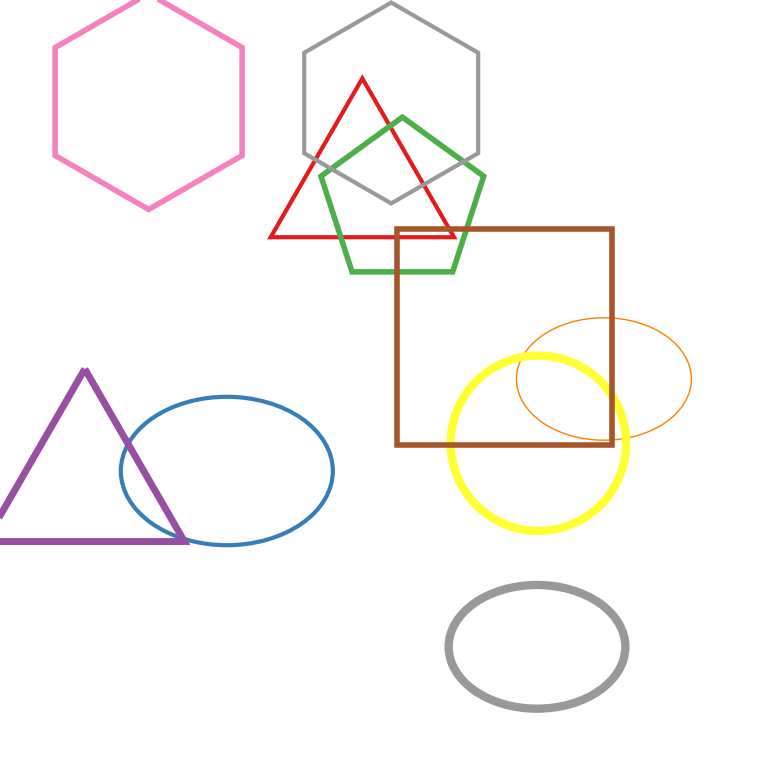[{"shape": "triangle", "thickness": 1.5, "radius": 0.69, "center": [0.471, 0.761]}, {"shape": "oval", "thickness": 1.5, "radius": 0.69, "center": [0.295, 0.388]}, {"shape": "pentagon", "thickness": 2, "radius": 0.56, "center": [0.523, 0.737]}, {"shape": "triangle", "thickness": 2.5, "radius": 0.75, "center": [0.11, 0.371]}, {"shape": "oval", "thickness": 0.5, "radius": 0.57, "center": [0.784, 0.508]}, {"shape": "circle", "thickness": 3, "radius": 0.57, "center": [0.699, 0.424]}, {"shape": "square", "thickness": 2, "radius": 0.7, "center": [0.655, 0.563]}, {"shape": "hexagon", "thickness": 2, "radius": 0.7, "center": [0.193, 0.868]}, {"shape": "hexagon", "thickness": 1.5, "radius": 0.65, "center": [0.508, 0.866]}, {"shape": "oval", "thickness": 3, "radius": 0.57, "center": [0.697, 0.16]}]